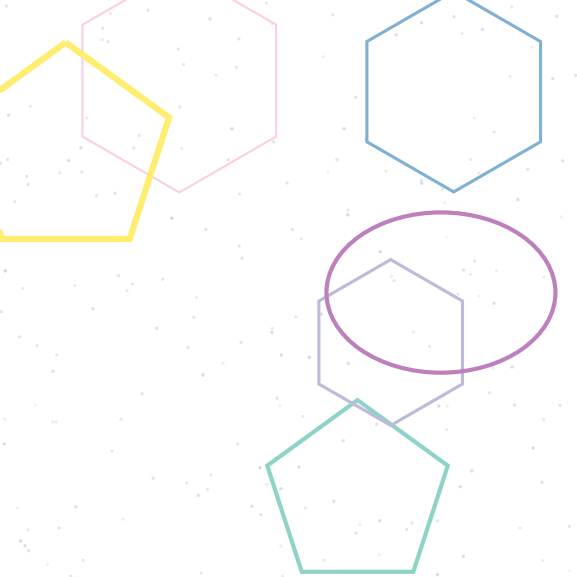[{"shape": "pentagon", "thickness": 2, "radius": 0.82, "center": [0.619, 0.142]}, {"shape": "hexagon", "thickness": 1.5, "radius": 0.72, "center": [0.677, 0.406]}, {"shape": "hexagon", "thickness": 1.5, "radius": 0.87, "center": [0.786, 0.84]}, {"shape": "hexagon", "thickness": 1, "radius": 0.97, "center": [0.31, 0.859]}, {"shape": "oval", "thickness": 2, "radius": 0.99, "center": [0.764, 0.493]}, {"shape": "pentagon", "thickness": 3, "radius": 0.94, "center": [0.114, 0.738]}]